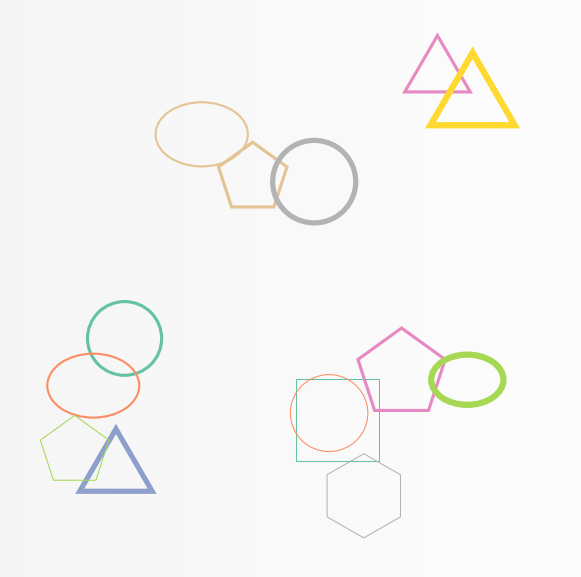[{"shape": "square", "thickness": 0.5, "radius": 0.36, "center": [0.581, 0.272]}, {"shape": "circle", "thickness": 1.5, "radius": 0.32, "center": [0.214, 0.413]}, {"shape": "oval", "thickness": 1, "radius": 0.4, "center": [0.16, 0.331]}, {"shape": "circle", "thickness": 0.5, "radius": 0.33, "center": [0.566, 0.284]}, {"shape": "triangle", "thickness": 2.5, "radius": 0.36, "center": [0.199, 0.184]}, {"shape": "triangle", "thickness": 1.5, "radius": 0.33, "center": [0.753, 0.872]}, {"shape": "pentagon", "thickness": 1.5, "radius": 0.39, "center": [0.691, 0.352]}, {"shape": "pentagon", "thickness": 0.5, "radius": 0.31, "center": [0.128, 0.218]}, {"shape": "oval", "thickness": 3, "radius": 0.31, "center": [0.804, 0.342]}, {"shape": "triangle", "thickness": 3, "radius": 0.42, "center": [0.813, 0.824]}, {"shape": "pentagon", "thickness": 1.5, "radius": 0.31, "center": [0.435, 0.691]}, {"shape": "oval", "thickness": 1, "radius": 0.4, "center": [0.347, 0.767]}, {"shape": "hexagon", "thickness": 0.5, "radius": 0.36, "center": [0.626, 0.141]}, {"shape": "circle", "thickness": 2.5, "radius": 0.36, "center": [0.541, 0.685]}]